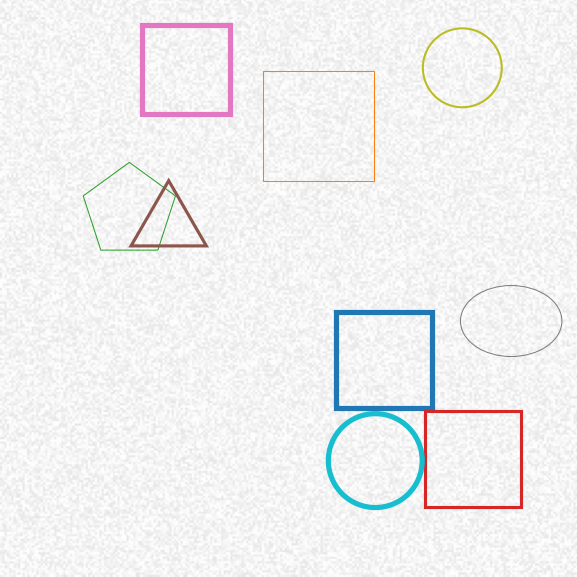[{"shape": "square", "thickness": 2.5, "radius": 0.42, "center": [0.665, 0.376]}, {"shape": "square", "thickness": 0.5, "radius": 0.48, "center": [0.552, 0.78]}, {"shape": "pentagon", "thickness": 0.5, "radius": 0.42, "center": [0.224, 0.634]}, {"shape": "square", "thickness": 1.5, "radius": 0.42, "center": [0.819, 0.205]}, {"shape": "triangle", "thickness": 1.5, "radius": 0.38, "center": [0.292, 0.611]}, {"shape": "square", "thickness": 2.5, "radius": 0.38, "center": [0.322, 0.879]}, {"shape": "oval", "thickness": 0.5, "radius": 0.44, "center": [0.885, 0.443]}, {"shape": "circle", "thickness": 1, "radius": 0.34, "center": [0.801, 0.882]}, {"shape": "circle", "thickness": 2.5, "radius": 0.41, "center": [0.65, 0.202]}]